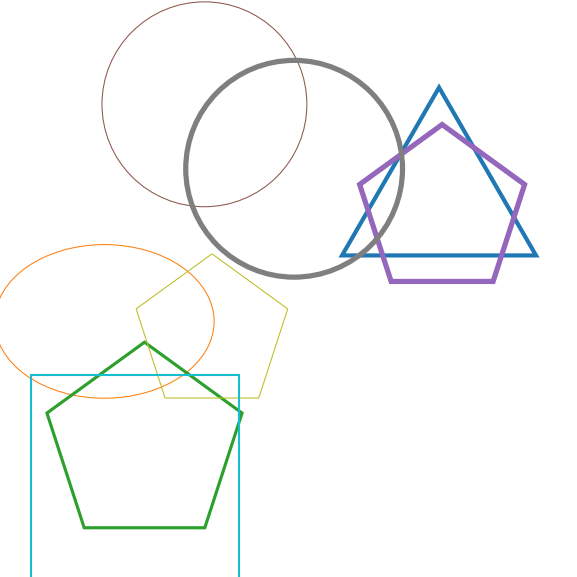[{"shape": "triangle", "thickness": 2, "radius": 0.97, "center": [0.76, 0.654]}, {"shape": "oval", "thickness": 0.5, "radius": 0.95, "center": [0.181, 0.443]}, {"shape": "pentagon", "thickness": 1.5, "radius": 0.89, "center": [0.25, 0.229]}, {"shape": "pentagon", "thickness": 2.5, "radius": 0.75, "center": [0.766, 0.633]}, {"shape": "circle", "thickness": 0.5, "radius": 0.89, "center": [0.354, 0.819]}, {"shape": "circle", "thickness": 2.5, "radius": 0.94, "center": [0.509, 0.707]}, {"shape": "pentagon", "thickness": 0.5, "radius": 0.69, "center": [0.367, 0.422]}, {"shape": "square", "thickness": 1, "radius": 0.9, "center": [0.233, 0.168]}]